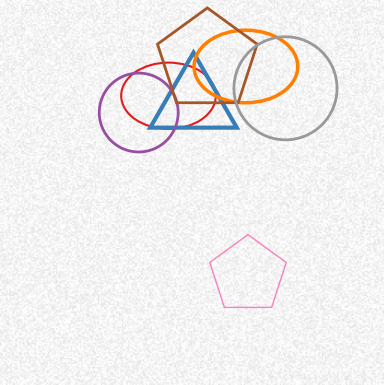[{"shape": "oval", "thickness": 1.5, "radius": 0.61, "center": [0.438, 0.751]}, {"shape": "triangle", "thickness": 3, "radius": 0.65, "center": [0.503, 0.733]}, {"shape": "circle", "thickness": 2, "radius": 0.51, "center": [0.36, 0.708]}, {"shape": "oval", "thickness": 2.5, "radius": 0.67, "center": [0.639, 0.827]}, {"shape": "pentagon", "thickness": 2, "radius": 0.68, "center": [0.539, 0.843]}, {"shape": "pentagon", "thickness": 1, "radius": 0.52, "center": [0.644, 0.286]}, {"shape": "circle", "thickness": 2, "radius": 0.67, "center": [0.742, 0.771]}]